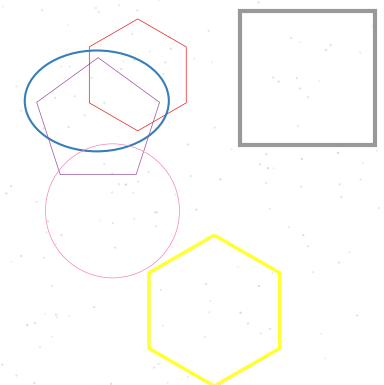[{"shape": "hexagon", "thickness": 0.5, "radius": 0.73, "center": [0.358, 0.806]}, {"shape": "oval", "thickness": 1.5, "radius": 0.94, "center": [0.251, 0.738]}, {"shape": "pentagon", "thickness": 0.5, "radius": 0.84, "center": [0.255, 0.682]}, {"shape": "hexagon", "thickness": 2.5, "radius": 0.98, "center": [0.557, 0.193]}, {"shape": "circle", "thickness": 0.5, "radius": 0.87, "center": [0.292, 0.452]}, {"shape": "square", "thickness": 3, "radius": 0.87, "center": [0.798, 0.797]}]